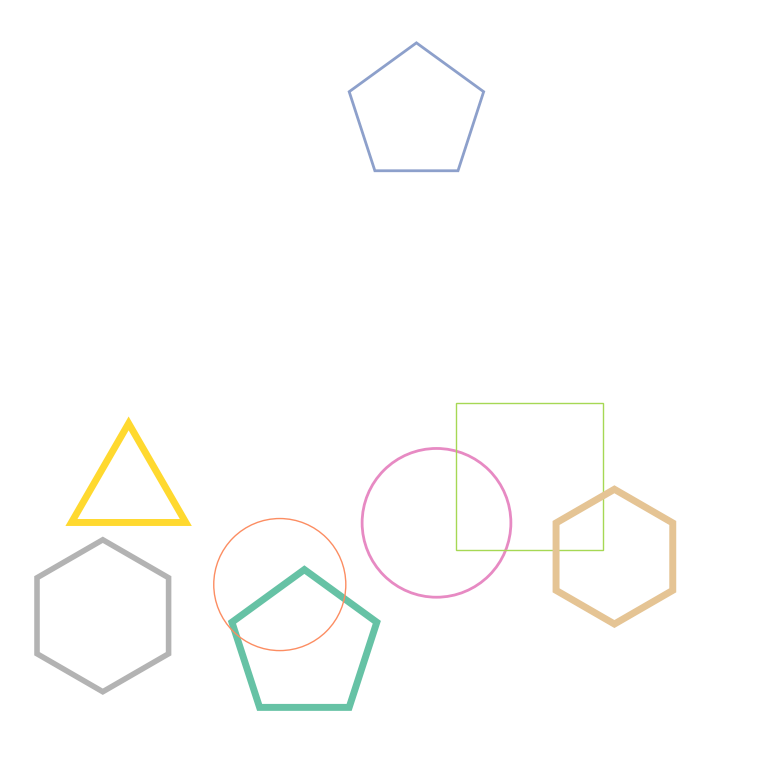[{"shape": "pentagon", "thickness": 2.5, "radius": 0.49, "center": [0.395, 0.161]}, {"shape": "circle", "thickness": 0.5, "radius": 0.43, "center": [0.363, 0.241]}, {"shape": "pentagon", "thickness": 1, "radius": 0.46, "center": [0.541, 0.853]}, {"shape": "circle", "thickness": 1, "radius": 0.48, "center": [0.567, 0.321]}, {"shape": "square", "thickness": 0.5, "radius": 0.48, "center": [0.688, 0.381]}, {"shape": "triangle", "thickness": 2.5, "radius": 0.43, "center": [0.167, 0.364]}, {"shape": "hexagon", "thickness": 2.5, "radius": 0.44, "center": [0.798, 0.277]}, {"shape": "hexagon", "thickness": 2, "radius": 0.49, "center": [0.134, 0.2]}]